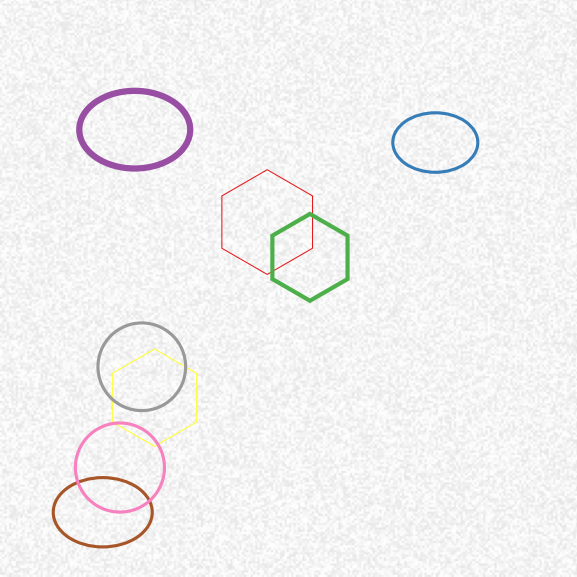[{"shape": "hexagon", "thickness": 0.5, "radius": 0.45, "center": [0.463, 0.615]}, {"shape": "oval", "thickness": 1.5, "radius": 0.37, "center": [0.754, 0.752]}, {"shape": "hexagon", "thickness": 2, "radius": 0.38, "center": [0.537, 0.554]}, {"shape": "oval", "thickness": 3, "radius": 0.48, "center": [0.233, 0.775]}, {"shape": "hexagon", "thickness": 0.5, "radius": 0.42, "center": [0.268, 0.311]}, {"shape": "oval", "thickness": 1.5, "radius": 0.43, "center": [0.178, 0.112]}, {"shape": "circle", "thickness": 1.5, "radius": 0.39, "center": [0.208, 0.19]}, {"shape": "circle", "thickness": 1.5, "radius": 0.38, "center": [0.246, 0.364]}]